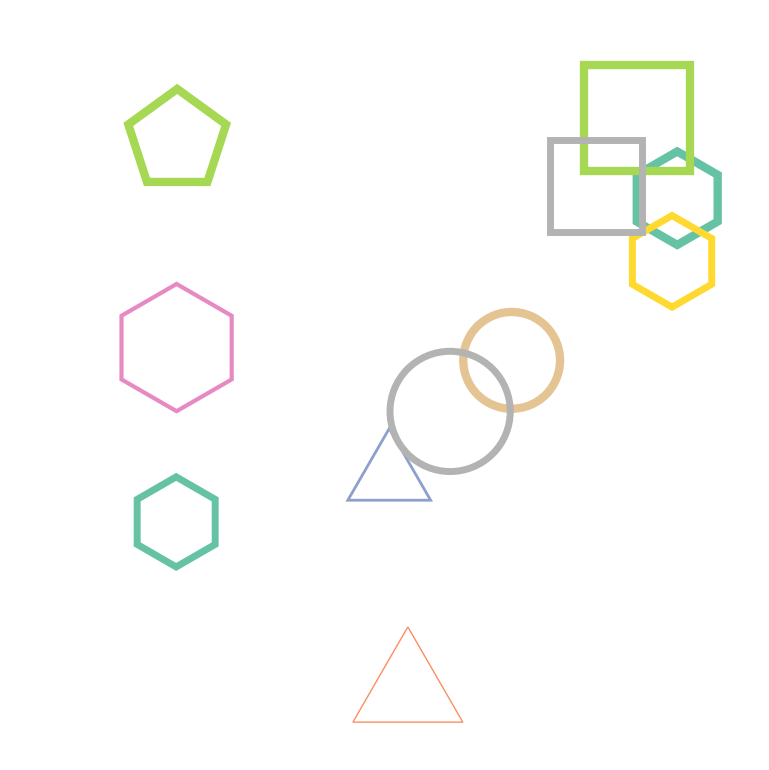[{"shape": "hexagon", "thickness": 3, "radius": 0.3, "center": [0.88, 0.743]}, {"shape": "hexagon", "thickness": 2.5, "radius": 0.29, "center": [0.229, 0.322]}, {"shape": "triangle", "thickness": 0.5, "radius": 0.41, "center": [0.53, 0.103]}, {"shape": "triangle", "thickness": 1, "radius": 0.31, "center": [0.506, 0.381]}, {"shape": "hexagon", "thickness": 1.5, "radius": 0.41, "center": [0.229, 0.549]}, {"shape": "pentagon", "thickness": 3, "radius": 0.33, "center": [0.23, 0.818]}, {"shape": "square", "thickness": 3, "radius": 0.34, "center": [0.827, 0.847]}, {"shape": "hexagon", "thickness": 2.5, "radius": 0.3, "center": [0.873, 0.661]}, {"shape": "circle", "thickness": 3, "radius": 0.31, "center": [0.664, 0.532]}, {"shape": "circle", "thickness": 2.5, "radius": 0.39, "center": [0.585, 0.466]}, {"shape": "square", "thickness": 2.5, "radius": 0.3, "center": [0.774, 0.759]}]